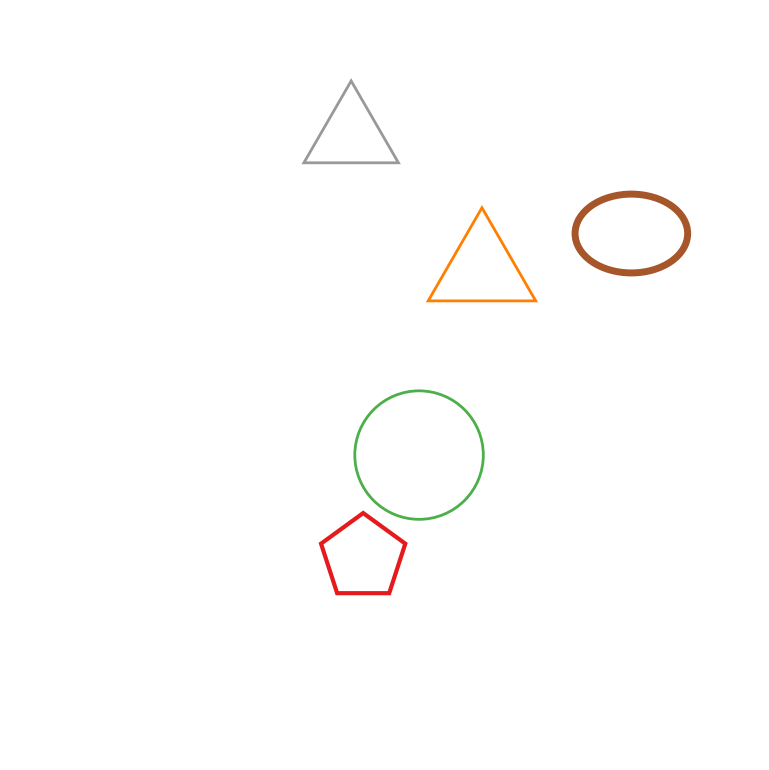[{"shape": "pentagon", "thickness": 1.5, "radius": 0.29, "center": [0.472, 0.276]}, {"shape": "circle", "thickness": 1, "radius": 0.42, "center": [0.544, 0.409]}, {"shape": "triangle", "thickness": 1, "radius": 0.4, "center": [0.626, 0.65]}, {"shape": "oval", "thickness": 2.5, "radius": 0.37, "center": [0.82, 0.697]}, {"shape": "triangle", "thickness": 1, "radius": 0.35, "center": [0.456, 0.824]}]